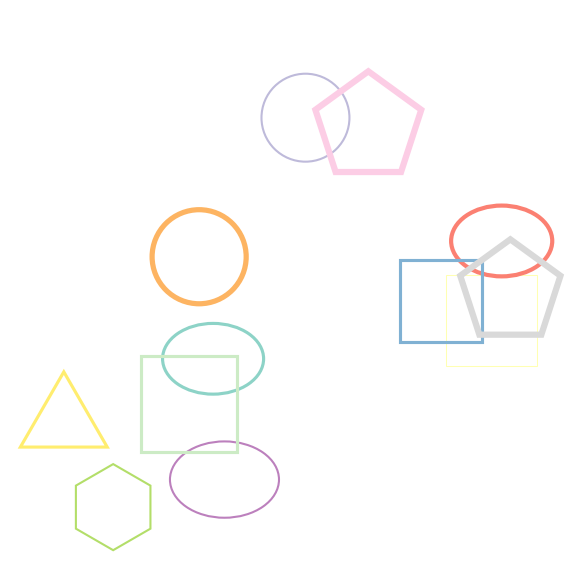[{"shape": "oval", "thickness": 1.5, "radius": 0.44, "center": [0.369, 0.378]}, {"shape": "square", "thickness": 0.5, "radius": 0.4, "center": [0.851, 0.444]}, {"shape": "circle", "thickness": 1, "radius": 0.38, "center": [0.529, 0.795]}, {"shape": "oval", "thickness": 2, "radius": 0.44, "center": [0.869, 0.582]}, {"shape": "square", "thickness": 1.5, "radius": 0.36, "center": [0.764, 0.478]}, {"shape": "circle", "thickness": 2.5, "radius": 0.41, "center": [0.345, 0.555]}, {"shape": "hexagon", "thickness": 1, "radius": 0.37, "center": [0.196, 0.121]}, {"shape": "pentagon", "thickness": 3, "radius": 0.48, "center": [0.638, 0.779]}, {"shape": "pentagon", "thickness": 3, "radius": 0.46, "center": [0.884, 0.493]}, {"shape": "oval", "thickness": 1, "radius": 0.47, "center": [0.389, 0.169]}, {"shape": "square", "thickness": 1.5, "radius": 0.42, "center": [0.328, 0.299]}, {"shape": "triangle", "thickness": 1.5, "radius": 0.43, "center": [0.111, 0.268]}]